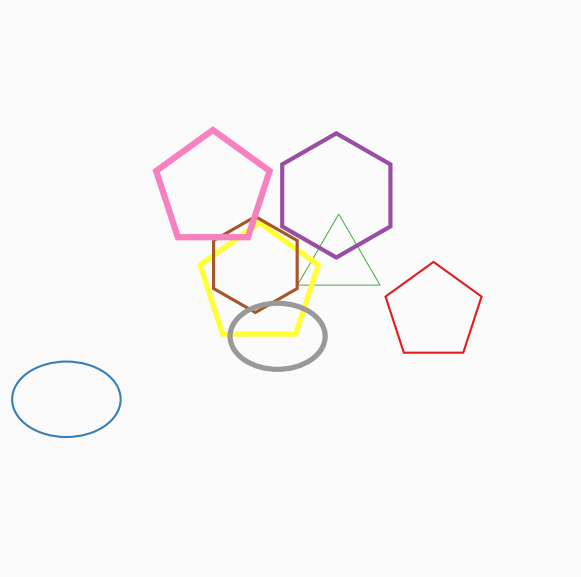[{"shape": "pentagon", "thickness": 1, "radius": 0.43, "center": [0.746, 0.459]}, {"shape": "oval", "thickness": 1, "radius": 0.47, "center": [0.114, 0.308]}, {"shape": "triangle", "thickness": 0.5, "radius": 0.41, "center": [0.583, 0.546]}, {"shape": "hexagon", "thickness": 2, "radius": 0.54, "center": [0.579, 0.661]}, {"shape": "pentagon", "thickness": 2.5, "radius": 0.53, "center": [0.446, 0.507]}, {"shape": "hexagon", "thickness": 1.5, "radius": 0.42, "center": [0.439, 0.541]}, {"shape": "pentagon", "thickness": 3, "radius": 0.51, "center": [0.366, 0.671]}, {"shape": "oval", "thickness": 2.5, "radius": 0.41, "center": [0.478, 0.417]}]